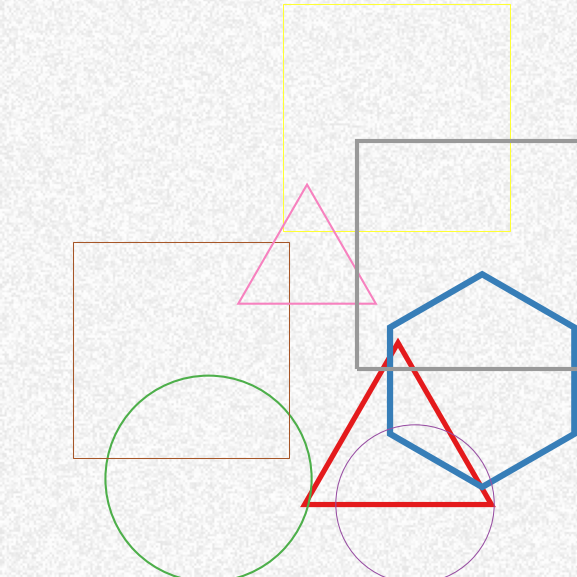[{"shape": "triangle", "thickness": 2.5, "radius": 0.93, "center": [0.689, 0.219]}, {"shape": "hexagon", "thickness": 3, "radius": 0.92, "center": [0.835, 0.34]}, {"shape": "circle", "thickness": 1, "radius": 0.89, "center": [0.361, 0.17]}, {"shape": "circle", "thickness": 0.5, "radius": 0.69, "center": [0.719, 0.126]}, {"shape": "square", "thickness": 0.5, "radius": 0.98, "center": [0.687, 0.796]}, {"shape": "square", "thickness": 0.5, "radius": 0.93, "center": [0.313, 0.393]}, {"shape": "triangle", "thickness": 1, "radius": 0.69, "center": [0.532, 0.542]}, {"shape": "square", "thickness": 2, "radius": 0.99, "center": [0.816, 0.558]}]